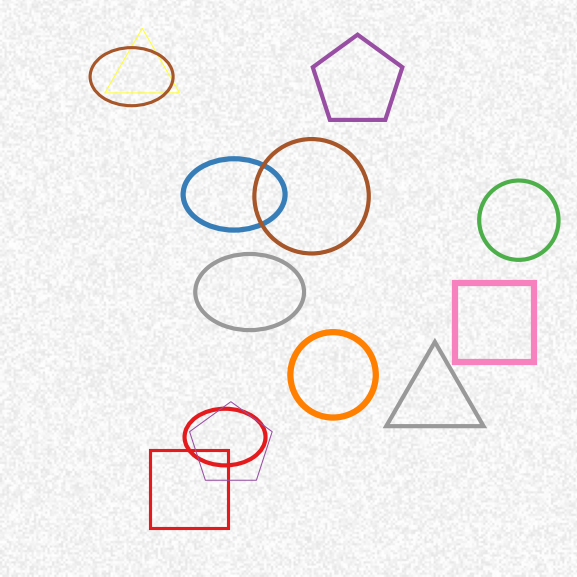[{"shape": "square", "thickness": 1.5, "radius": 0.34, "center": [0.328, 0.152]}, {"shape": "oval", "thickness": 2, "radius": 0.35, "center": [0.39, 0.242]}, {"shape": "oval", "thickness": 2.5, "radius": 0.44, "center": [0.405, 0.662]}, {"shape": "circle", "thickness": 2, "radius": 0.34, "center": [0.898, 0.618]}, {"shape": "pentagon", "thickness": 2, "radius": 0.41, "center": [0.619, 0.858]}, {"shape": "pentagon", "thickness": 0.5, "radius": 0.38, "center": [0.4, 0.228]}, {"shape": "circle", "thickness": 3, "radius": 0.37, "center": [0.577, 0.35]}, {"shape": "triangle", "thickness": 0.5, "radius": 0.37, "center": [0.246, 0.876]}, {"shape": "oval", "thickness": 1.5, "radius": 0.36, "center": [0.228, 0.866]}, {"shape": "circle", "thickness": 2, "radius": 0.5, "center": [0.54, 0.659]}, {"shape": "square", "thickness": 3, "radius": 0.34, "center": [0.857, 0.441]}, {"shape": "oval", "thickness": 2, "radius": 0.47, "center": [0.432, 0.493]}, {"shape": "triangle", "thickness": 2, "radius": 0.49, "center": [0.753, 0.31]}]